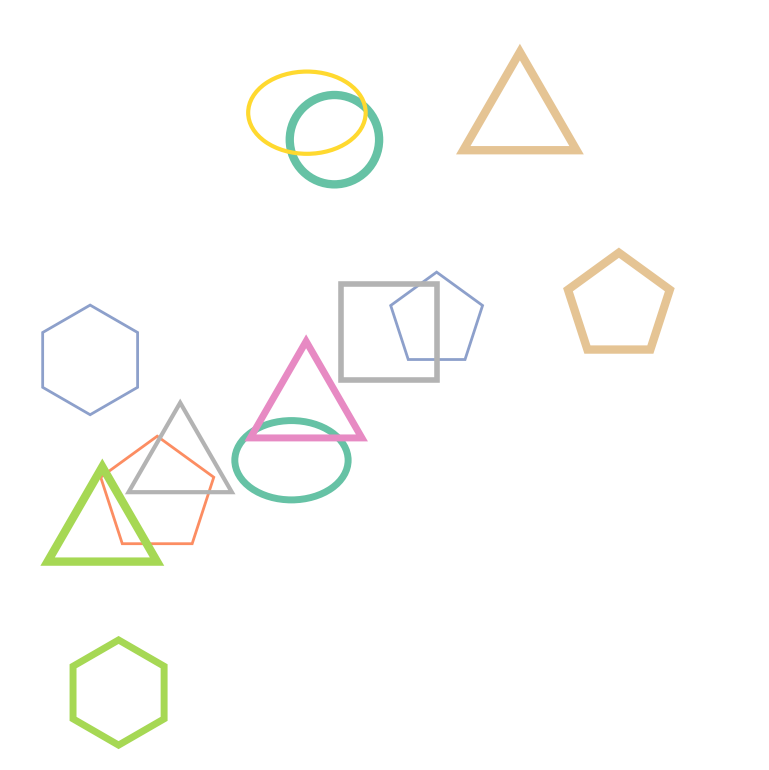[{"shape": "oval", "thickness": 2.5, "radius": 0.37, "center": [0.379, 0.402]}, {"shape": "circle", "thickness": 3, "radius": 0.29, "center": [0.434, 0.819]}, {"shape": "pentagon", "thickness": 1, "radius": 0.39, "center": [0.204, 0.356]}, {"shape": "pentagon", "thickness": 1, "radius": 0.31, "center": [0.567, 0.584]}, {"shape": "hexagon", "thickness": 1, "radius": 0.36, "center": [0.117, 0.533]}, {"shape": "triangle", "thickness": 2.5, "radius": 0.42, "center": [0.398, 0.473]}, {"shape": "triangle", "thickness": 3, "radius": 0.41, "center": [0.133, 0.312]}, {"shape": "hexagon", "thickness": 2.5, "radius": 0.34, "center": [0.154, 0.101]}, {"shape": "oval", "thickness": 1.5, "radius": 0.38, "center": [0.399, 0.854]}, {"shape": "pentagon", "thickness": 3, "radius": 0.35, "center": [0.804, 0.602]}, {"shape": "triangle", "thickness": 3, "radius": 0.42, "center": [0.675, 0.847]}, {"shape": "triangle", "thickness": 1.5, "radius": 0.39, "center": [0.234, 0.4]}, {"shape": "square", "thickness": 2, "radius": 0.31, "center": [0.505, 0.569]}]